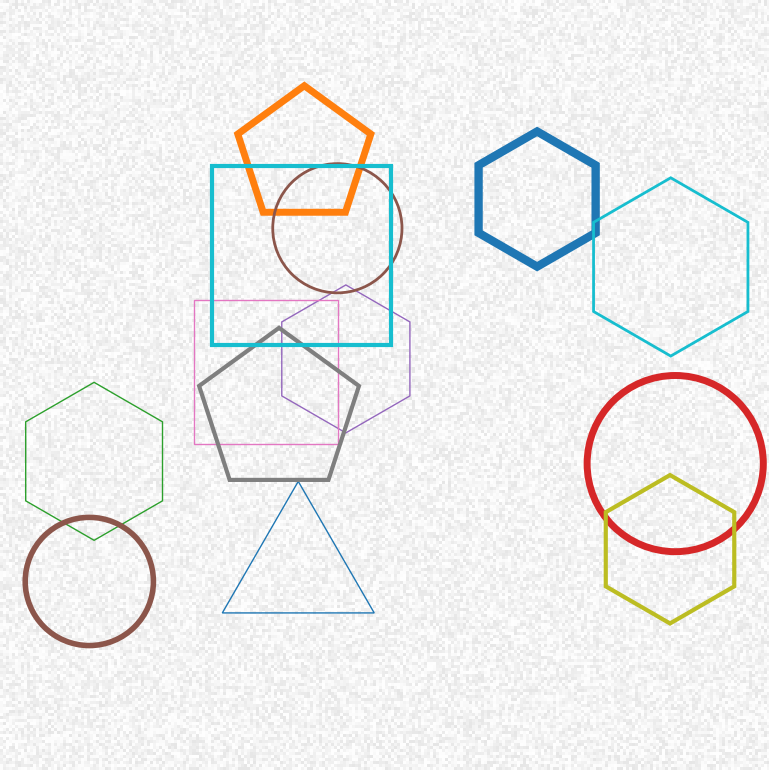[{"shape": "triangle", "thickness": 0.5, "radius": 0.57, "center": [0.387, 0.261]}, {"shape": "hexagon", "thickness": 3, "radius": 0.44, "center": [0.698, 0.741]}, {"shape": "pentagon", "thickness": 2.5, "radius": 0.45, "center": [0.395, 0.798]}, {"shape": "hexagon", "thickness": 0.5, "radius": 0.51, "center": [0.122, 0.401]}, {"shape": "circle", "thickness": 2.5, "radius": 0.57, "center": [0.877, 0.398]}, {"shape": "hexagon", "thickness": 0.5, "radius": 0.48, "center": [0.449, 0.534]}, {"shape": "circle", "thickness": 2, "radius": 0.42, "center": [0.116, 0.245]}, {"shape": "circle", "thickness": 1, "radius": 0.42, "center": [0.438, 0.704]}, {"shape": "square", "thickness": 0.5, "radius": 0.47, "center": [0.345, 0.517]}, {"shape": "pentagon", "thickness": 1.5, "radius": 0.55, "center": [0.362, 0.465]}, {"shape": "hexagon", "thickness": 1.5, "radius": 0.48, "center": [0.87, 0.287]}, {"shape": "square", "thickness": 1.5, "radius": 0.58, "center": [0.391, 0.668]}, {"shape": "hexagon", "thickness": 1, "radius": 0.58, "center": [0.871, 0.653]}]